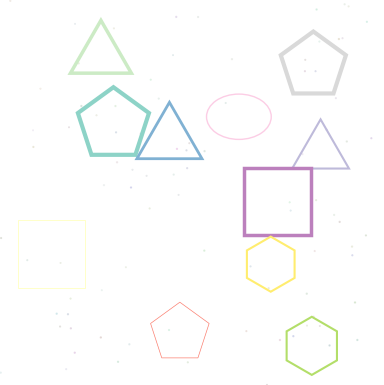[{"shape": "pentagon", "thickness": 3, "radius": 0.49, "center": [0.295, 0.676]}, {"shape": "square", "thickness": 0.5, "radius": 0.44, "center": [0.133, 0.34]}, {"shape": "triangle", "thickness": 1.5, "radius": 0.43, "center": [0.833, 0.605]}, {"shape": "pentagon", "thickness": 0.5, "radius": 0.4, "center": [0.467, 0.135]}, {"shape": "triangle", "thickness": 2, "radius": 0.49, "center": [0.44, 0.637]}, {"shape": "hexagon", "thickness": 1.5, "radius": 0.38, "center": [0.81, 0.102]}, {"shape": "oval", "thickness": 1, "radius": 0.42, "center": [0.62, 0.697]}, {"shape": "pentagon", "thickness": 3, "radius": 0.44, "center": [0.814, 0.829]}, {"shape": "square", "thickness": 2.5, "radius": 0.44, "center": [0.721, 0.476]}, {"shape": "triangle", "thickness": 2.5, "radius": 0.46, "center": [0.262, 0.856]}, {"shape": "hexagon", "thickness": 1.5, "radius": 0.36, "center": [0.703, 0.314]}]